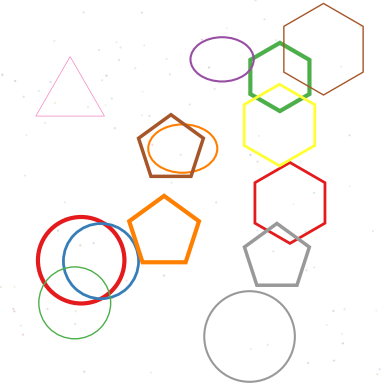[{"shape": "hexagon", "thickness": 2, "radius": 0.53, "center": [0.753, 0.473]}, {"shape": "circle", "thickness": 3, "radius": 0.56, "center": [0.211, 0.324]}, {"shape": "circle", "thickness": 2, "radius": 0.49, "center": [0.262, 0.322]}, {"shape": "hexagon", "thickness": 3, "radius": 0.44, "center": [0.727, 0.8]}, {"shape": "circle", "thickness": 1, "radius": 0.47, "center": [0.194, 0.213]}, {"shape": "oval", "thickness": 1.5, "radius": 0.41, "center": [0.577, 0.846]}, {"shape": "pentagon", "thickness": 3, "radius": 0.48, "center": [0.426, 0.396]}, {"shape": "oval", "thickness": 1.5, "radius": 0.45, "center": [0.475, 0.614]}, {"shape": "hexagon", "thickness": 2, "radius": 0.53, "center": [0.726, 0.675]}, {"shape": "pentagon", "thickness": 2.5, "radius": 0.44, "center": [0.444, 0.614]}, {"shape": "hexagon", "thickness": 1, "radius": 0.59, "center": [0.84, 0.872]}, {"shape": "triangle", "thickness": 0.5, "radius": 0.51, "center": [0.182, 0.75]}, {"shape": "pentagon", "thickness": 2.5, "radius": 0.44, "center": [0.719, 0.331]}, {"shape": "circle", "thickness": 1.5, "radius": 0.59, "center": [0.648, 0.126]}]